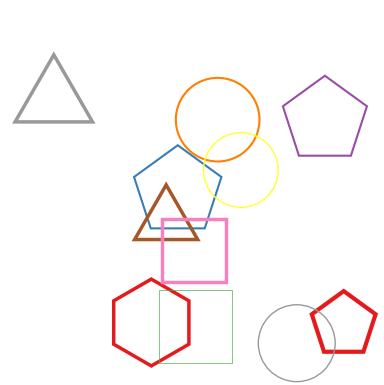[{"shape": "pentagon", "thickness": 3, "radius": 0.44, "center": [0.893, 0.157]}, {"shape": "hexagon", "thickness": 2.5, "radius": 0.56, "center": [0.393, 0.162]}, {"shape": "pentagon", "thickness": 1.5, "radius": 0.6, "center": [0.462, 0.503]}, {"shape": "square", "thickness": 0.5, "radius": 0.47, "center": [0.508, 0.152]}, {"shape": "pentagon", "thickness": 1.5, "radius": 0.57, "center": [0.844, 0.688]}, {"shape": "circle", "thickness": 1.5, "radius": 0.54, "center": [0.565, 0.689]}, {"shape": "circle", "thickness": 1, "radius": 0.48, "center": [0.626, 0.558]}, {"shape": "triangle", "thickness": 2.5, "radius": 0.47, "center": [0.432, 0.425]}, {"shape": "square", "thickness": 2.5, "radius": 0.41, "center": [0.504, 0.35]}, {"shape": "circle", "thickness": 1, "radius": 0.5, "center": [0.771, 0.109]}, {"shape": "triangle", "thickness": 2.5, "radius": 0.58, "center": [0.14, 0.741]}]